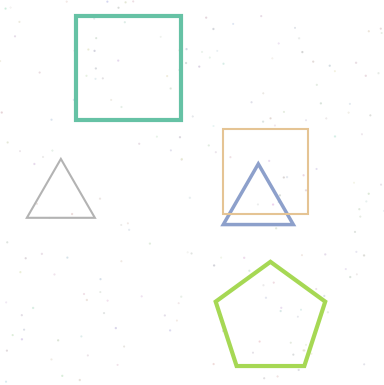[{"shape": "square", "thickness": 3, "radius": 0.68, "center": [0.334, 0.824]}, {"shape": "triangle", "thickness": 2.5, "radius": 0.53, "center": [0.671, 0.469]}, {"shape": "pentagon", "thickness": 3, "radius": 0.75, "center": [0.702, 0.17]}, {"shape": "square", "thickness": 1.5, "radius": 0.55, "center": [0.69, 0.554]}, {"shape": "triangle", "thickness": 1.5, "radius": 0.51, "center": [0.158, 0.485]}]